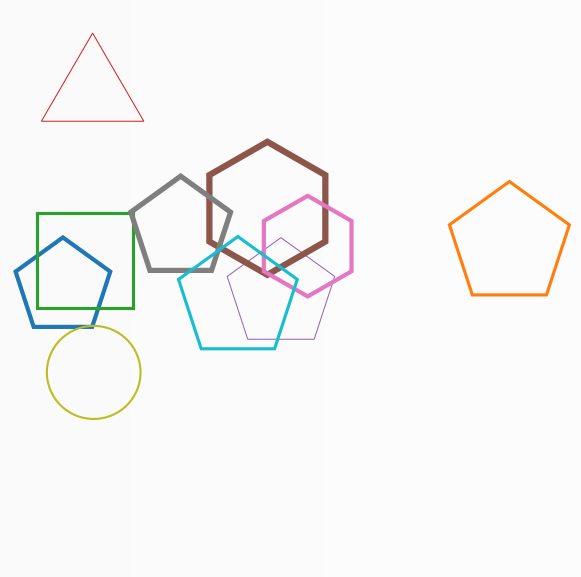[{"shape": "pentagon", "thickness": 2, "radius": 0.43, "center": [0.108, 0.502]}, {"shape": "pentagon", "thickness": 1.5, "radius": 0.54, "center": [0.876, 0.576]}, {"shape": "square", "thickness": 1.5, "radius": 0.41, "center": [0.146, 0.548]}, {"shape": "triangle", "thickness": 0.5, "radius": 0.51, "center": [0.159, 0.84]}, {"shape": "pentagon", "thickness": 0.5, "radius": 0.49, "center": [0.483, 0.49]}, {"shape": "hexagon", "thickness": 3, "radius": 0.58, "center": [0.46, 0.638]}, {"shape": "hexagon", "thickness": 2, "radius": 0.44, "center": [0.529, 0.573]}, {"shape": "pentagon", "thickness": 2.5, "radius": 0.45, "center": [0.311, 0.604]}, {"shape": "circle", "thickness": 1, "radius": 0.4, "center": [0.161, 0.354]}, {"shape": "pentagon", "thickness": 1.5, "radius": 0.54, "center": [0.409, 0.482]}]